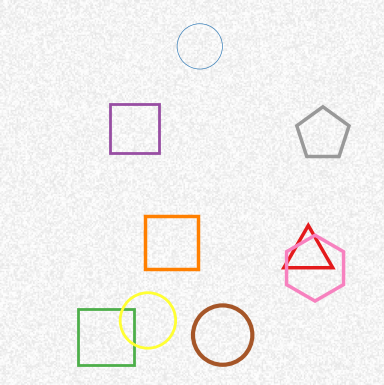[{"shape": "triangle", "thickness": 2.5, "radius": 0.37, "center": [0.801, 0.341]}, {"shape": "circle", "thickness": 0.5, "radius": 0.29, "center": [0.519, 0.88]}, {"shape": "square", "thickness": 2, "radius": 0.36, "center": [0.274, 0.125]}, {"shape": "square", "thickness": 2, "radius": 0.32, "center": [0.35, 0.667]}, {"shape": "square", "thickness": 2.5, "radius": 0.34, "center": [0.445, 0.37]}, {"shape": "circle", "thickness": 2, "radius": 0.36, "center": [0.384, 0.168]}, {"shape": "circle", "thickness": 3, "radius": 0.39, "center": [0.578, 0.13]}, {"shape": "hexagon", "thickness": 2.5, "radius": 0.43, "center": [0.818, 0.304]}, {"shape": "pentagon", "thickness": 2.5, "radius": 0.36, "center": [0.839, 0.651]}]